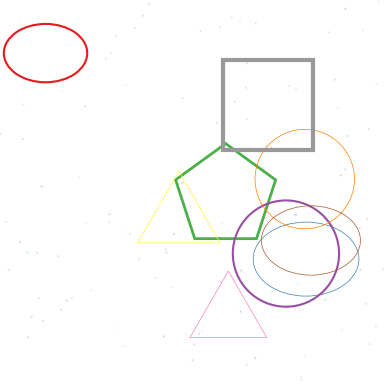[{"shape": "oval", "thickness": 1.5, "radius": 0.54, "center": [0.118, 0.862]}, {"shape": "oval", "thickness": 0.5, "radius": 0.69, "center": [0.795, 0.327]}, {"shape": "pentagon", "thickness": 2, "radius": 0.68, "center": [0.586, 0.491]}, {"shape": "circle", "thickness": 1.5, "radius": 0.69, "center": [0.743, 0.341]}, {"shape": "circle", "thickness": 0.5, "radius": 0.65, "center": [0.792, 0.535]}, {"shape": "triangle", "thickness": 0.5, "radius": 0.62, "center": [0.464, 0.431]}, {"shape": "oval", "thickness": 0.5, "radius": 0.64, "center": [0.808, 0.375]}, {"shape": "triangle", "thickness": 0.5, "radius": 0.58, "center": [0.593, 0.181]}, {"shape": "square", "thickness": 3, "radius": 0.59, "center": [0.697, 0.727]}]